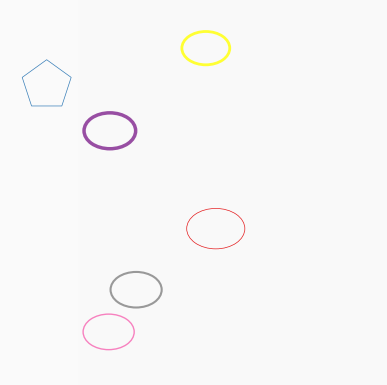[{"shape": "oval", "thickness": 0.5, "radius": 0.38, "center": [0.557, 0.406]}, {"shape": "pentagon", "thickness": 0.5, "radius": 0.33, "center": [0.12, 0.778]}, {"shape": "oval", "thickness": 2.5, "radius": 0.33, "center": [0.283, 0.66]}, {"shape": "oval", "thickness": 2, "radius": 0.31, "center": [0.531, 0.875]}, {"shape": "oval", "thickness": 1, "radius": 0.33, "center": [0.28, 0.138]}, {"shape": "oval", "thickness": 1.5, "radius": 0.33, "center": [0.351, 0.247]}]